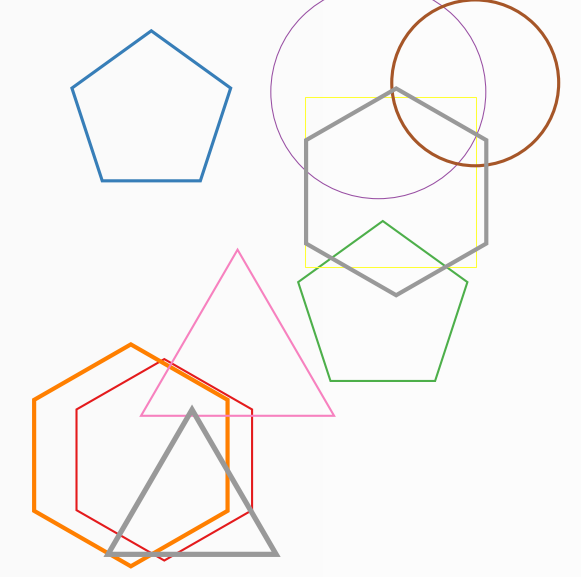[{"shape": "hexagon", "thickness": 1, "radius": 0.87, "center": [0.283, 0.203]}, {"shape": "pentagon", "thickness": 1.5, "radius": 0.72, "center": [0.26, 0.802]}, {"shape": "pentagon", "thickness": 1, "radius": 0.77, "center": [0.659, 0.463]}, {"shape": "circle", "thickness": 0.5, "radius": 0.92, "center": [0.651, 0.84]}, {"shape": "hexagon", "thickness": 2, "radius": 0.96, "center": [0.225, 0.211]}, {"shape": "square", "thickness": 0.5, "radius": 0.73, "center": [0.672, 0.684]}, {"shape": "circle", "thickness": 1.5, "radius": 0.72, "center": [0.818, 0.856]}, {"shape": "triangle", "thickness": 1, "radius": 0.96, "center": [0.409, 0.375]}, {"shape": "triangle", "thickness": 2.5, "radius": 0.84, "center": [0.33, 0.123]}, {"shape": "hexagon", "thickness": 2, "radius": 0.9, "center": [0.682, 0.667]}]